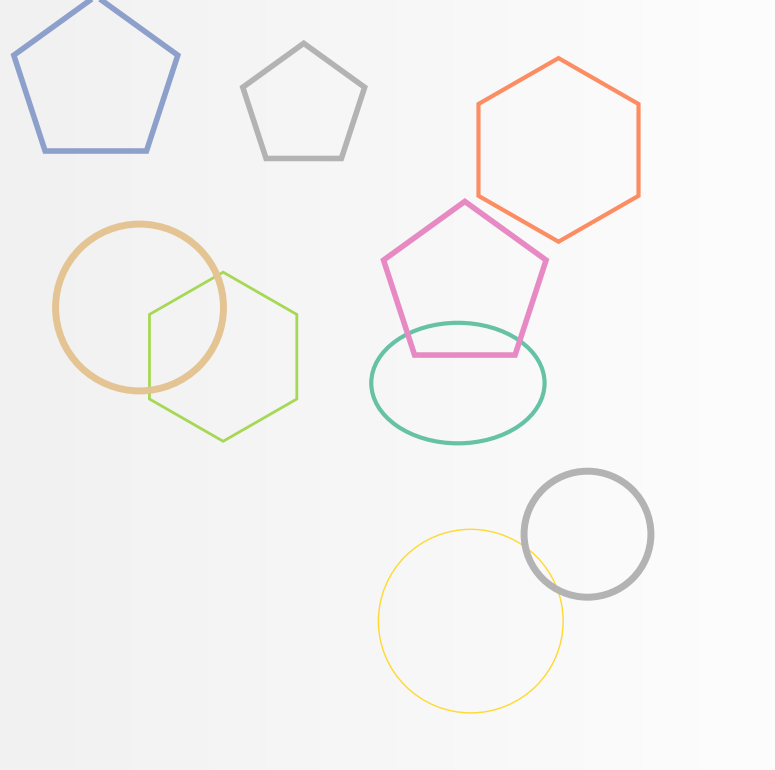[{"shape": "oval", "thickness": 1.5, "radius": 0.56, "center": [0.591, 0.503]}, {"shape": "hexagon", "thickness": 1.5, "radius": 0.6, "center": [0.721, 0.805]}, {"shape": "pentagon", "thickness": 2, "radius": 0.56, "center": [0.124, 0.894]}, {"shape": "pentagon", "thickness": 2, "radius": 0.55, "center": [0.6, 0.628]}, {"shape": "hexagon", "thickness": 1, "radius": 0.55, "center": [0.288, 0.537]}, {"shape": "circle", "thickness": 0.5, "radius": 0.6, "center": [0.607, 0.193]}, {"shape": "circle", "thickness": 2.5, "radius": 0.54, "center": [0.18, 0.601]}, {"shape": "pentagon", "thickness": 2, "radius": 0.41, "center": [0.392, 0.861]}, {"shape": "circle", "thickness": 2.5, "radius": 0.41, "center": [0.758, 0.306]}]